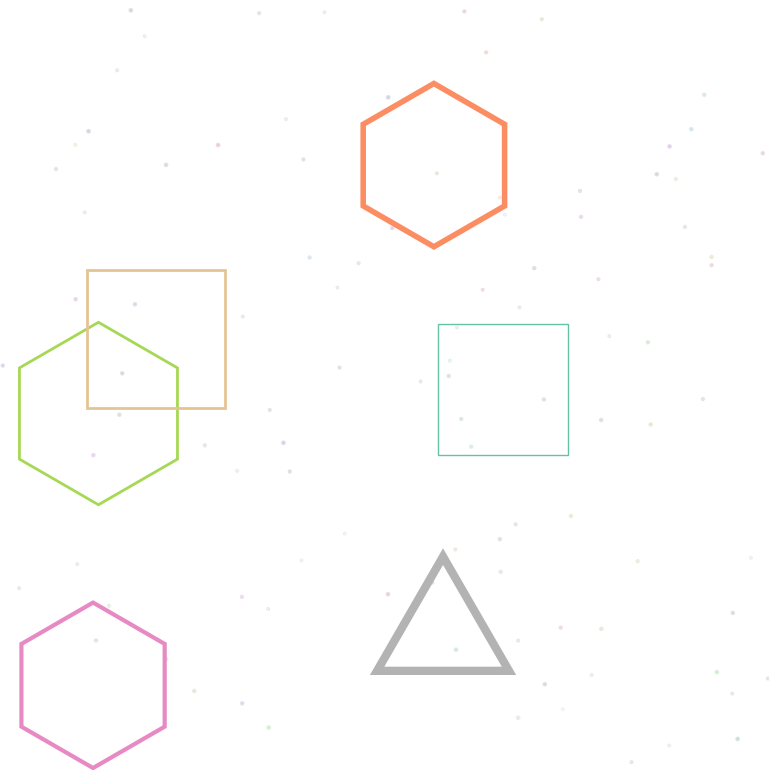[{"shape": "square", "thickness": 0.5, "radius": 0.42, "center": [0.653, 0.494]}, {"shape": "hexagon", "thickness": 2, "radius": 0.53, "center": [0.564, 0.786]}, {"shape": "hexagon", "thickness": 1.5, "radius": 0.54, "center": [0.121, 0.11]}, {"shape": "hexagon", "thickness": 1, "radius": 0.59, "center": [0.128, 0.463]}, {"shape": "square", "thickness": 1, "radius": 0.45, "center": [0.202, 0.56]}, {"shape": "triangle", "thickness": 3, "radius": 0.49, "center": [0.575, 0.178]}]